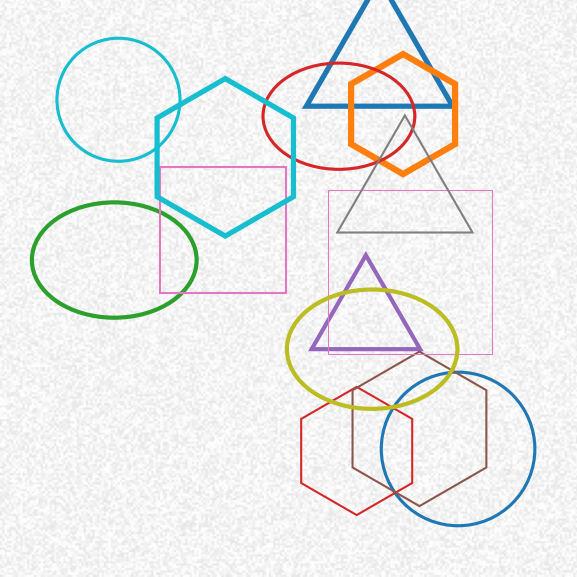[{"shape": "circle", "thickness": 1.5, "radius": 0.66, "center": [0.793, 0.222]}, {"shape": "triangle", "thickness": 2.5, "radius": 0.73, "center": [0.657, 0.888]}, {"shape": "hexagon", "thickness": 3, "radius": 0.52, "center": [0.698, 0.802]}, {"shape": "oval", "thickness": 2, "radius": 0.71, "center": [0.198, 0.549]}, {"shape": "oval", "thickness": 1.5, "radius": 0.66, "center": [0.587, 0.798]}, {"shape": "hexagon", "thickness": 1, "radius": 0.55, "center": [0.618, 0.218]}, {"shape": "triangle", "thickness": 2, "radius": 0.54, "center": [0.634, 0.449]}, {"shape": "hexagon", "thickness": 1, "radius": 0.67, "center": [0.726, 0.257]}, {"shape": "square", "thickness": 1, "radius": 0.55, "center": [0.387, 0.601]}, {"shape": "square", "thickness": 0.5, "radius": 0.71, "center": [0.71, 0.528]}, {"shape": "triangle", "thickness": 1, "radius": 0.68, "center": [0.701, 0.664]}, {"shape": "oval", "thickness": 2, "radius": 0.74, "center": [0.644, 0.394]}, {"shape": "hexagon", "thickness": 2.5, "radius": 0.68, "center": [0.39, 0.727]}, {"shape": "circle", "thickness": 1.5, "radius": 0.53, "center": [0.205, 0.826]}]